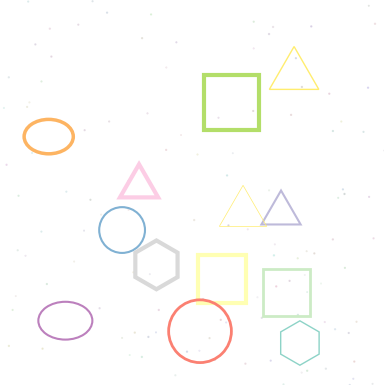[{"shape": "hexagon", "thickness": 1, "radius": 0.29, "center": [0.779, 0.109]}, {"shape": "square", "thickness": 3, "radius": 0.31, "center": [0.576, 0.275]}, {"shape": "triangle", "thickness": 1.5, "radius": 0.29, "center": [0.73, 0.446]}, {"shape": "circle", "thickness": 2, "radius": 0.41, "center": [0.52, 0.14]}, {"shape": "circle", "thickness": 1.5, "radius": 0.3, "center": [0.317, 0.402]}, {"shape": "oval", "thickness": 2.5, "radius": 0.32, "center": [0.127, 0.645]}, {"shape": "square", "thickness": 3, "radius": 0.36, "center": [0.601, 0.734]}, {"shape": "triangle", "thickness": 3, "radius": 0.29, "center": [0.361, 0.516]}, {"shape": "hexagon", "thickness": 3, "radius": 0.32, "center": [0.406, 0.312]}, {"shape": "oval", "thickness": 1.5, "radius": 0.35, "center": [0.17, 0.167]}, {"shape": "square", "thickness": 2, "radius": 0.3, "center": [0.744, 0.24]}, {"shape": "triangle", "thickness": 1, "radius": 0.37, "center": [0.764, 0.805]}, {"shape": "triangle", "thickness": 0.5, "radius": 0.36, "center": [0.631, 0.448]}]